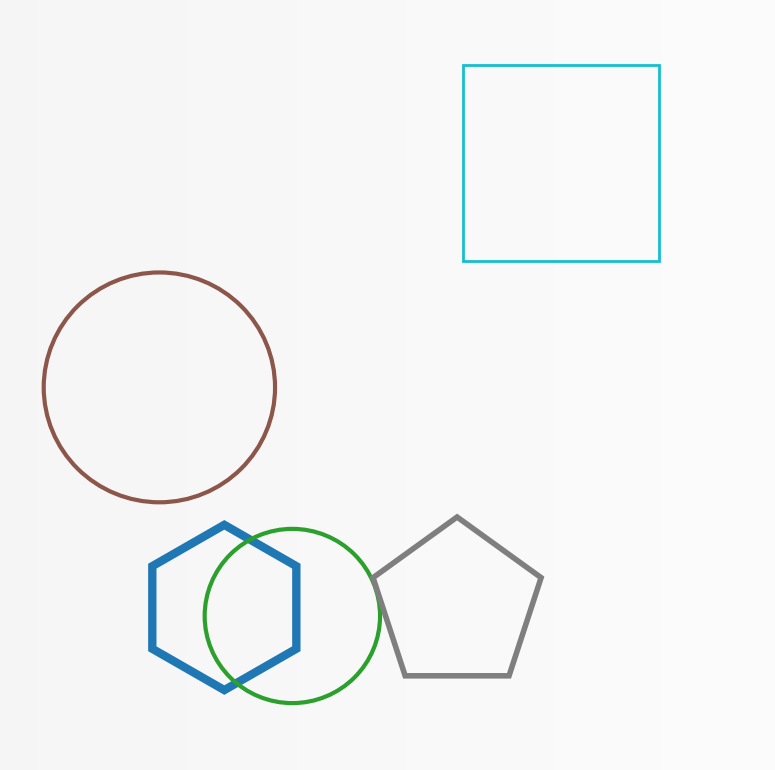[{"shape": "hexagon", "thickness": 3, "radius": 0.54, "center": [0.289, 0.211]}, {"shape": "circle", "thickness": 1.5, "radius": 0.57, "center": [0.377, 0.2]}, {"shape": "circle", "thickness": 1.5, "radius": 0.75, "center": [0.206, 0.497]}, {"shape": "pentagon", "thickness": 2, "radius": 0.57, "center": [0.59, 0.215]}, {"shape": "square", "thickness": 1, "radius": 0.64, "center": [0.724, 0.788]}]